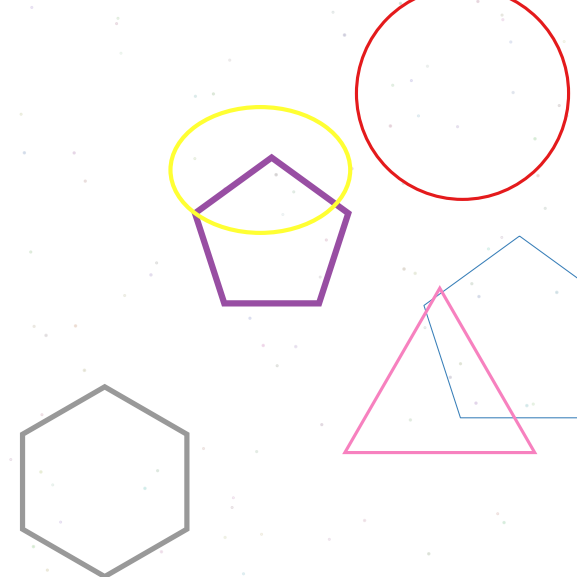[{"shape": "circle", "thickness": 1.5, "radius": 0.92, "center": [0.801, 0.838]}, {"shape": "pentagon", "thickness": 0.5, "radius": 0.87, "center": [0.9, 0.416]}, {"shape": "pentagon", "thickness": 3, "radius": 0.7, "center": [0.47, 0.587]}, {"shape": "oval", "thickness": 2, "radius": 0.78, "center": [0.451, 0.705]}, {"shape": "triangle", "thickness": 1.5, "radius": 0.95, "center": [0.762, 0.31]}, {"shape": "hexagon", "thickness": 2.5, "radius": 0.82, "center": [0.181, 0.165]}]